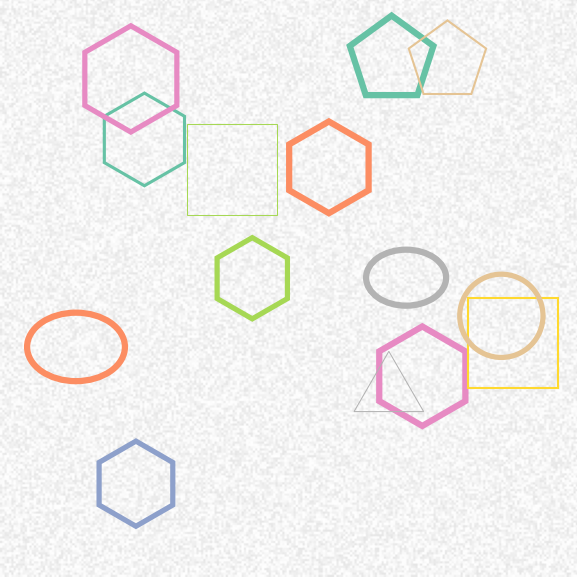[{"shape": "pentagon", "thickness": 3, "radius": 0.38, "center": [0.678, 0.896]}, {"shape": "hexagon", "thickness": 1.5, "radius": 0.4, "center": [0.25, 0.758]}, {"shape": "hexagon", "thickness": 3, "radius": 0.4, "center": [0.57, 0.709]}, {"shape": "oval", "thickness": 3, "radius": 0.42, "center": [0.132, 0.398]}, {"shape": "hexagon", "thickness": 2.5, "radius": 0.37, "center": [0.235, 0.162]}, {"shape": "hexagon", "thickness": 2.5, "radius": 0.46, "center": [0.227, 0.862]}, {"shape": "hexagon", "thickness": 3, "radius": 0.43, "center": [0.731, 0.348]}, {"shape": "hexagon", "thickness": 2.5, "radius": 0.35, "center": [0.437, 0.517]}, {"shape": "square", "thickness": 0.5, "radius": 0.39, "center": [0.402, 0.706]}, {"shape": "square", "thickness": 1, "radius": 0.39, "center": [0.889, 0.405]}, {"shape": "circle", "thickness": 2.5, "radius": 0.36, "center": [0.868, 0.452]}, {"shape": "pentagon", "thickness": 1, "radius": 0.35, "center": [0.775, 0.893]}, {"shape": "oval", "thickness": 3, "radius": 0.35, "center": [0.703, 0.518]}, {"shape": "triangle", "thickness": 0.5, "radius": 0.35, "center": [0.673, 0.321]}]